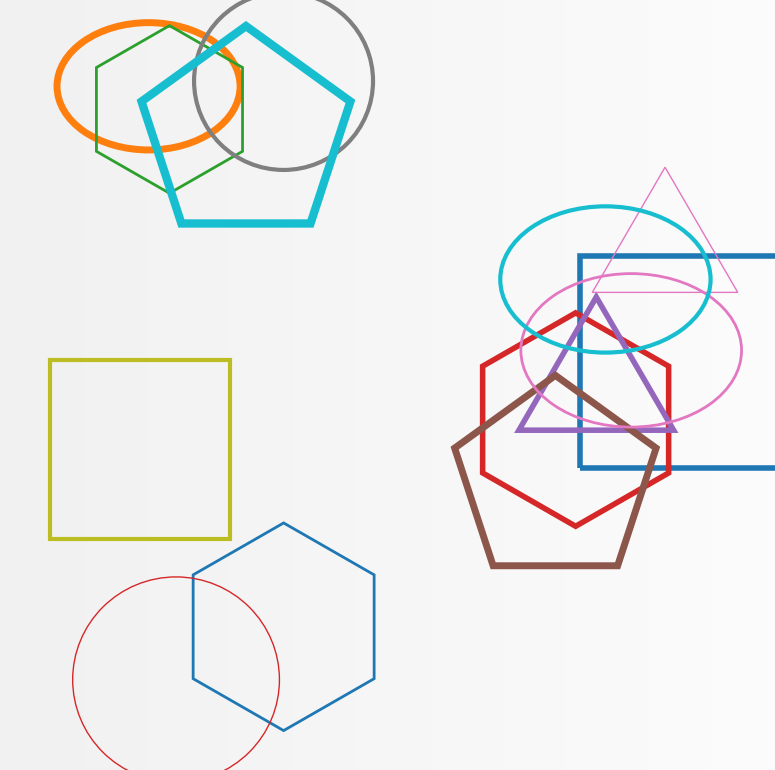[{"shape": "hexagon", "thickness": 1, "radius": 0.67, "center": [0.366, 0.186]}, {"shape": "square", "thickness": 2, "radius": 0.69, "center": [0.887, 0.53]}, {"shape": "oval", "thickness": 2.5, "radius": 0.59, "center": [0.192, 0.888]}, {"shape": "hexagon", "thickness": 1, "radius": 0.54, "center": [0.219, 0.858]}, {"shape": "hexagon", "thickness": 2, "radius": 0.69, "center": [0.743, 0.455]}, {"shape": "circle", "thickness": 0.5, "radius": 0.67, "center": [0.227, 0.117]}, {"shape": "triangle", "thickness": 2, "radius": 0.58, "center": [0.769, 0.499]}, {"shape": "pentagon", "thickness": 2.5, "radius": 0.68, "center": [0.717, 0.376]}, {"shape": "triangle", "thickness": 0.5, "radius": 0.54, "center": [0.858, 0.674]}, {"shape": "oval", "thickness": 1, "radius": 0.71, "center": [0.814, 0.545]}, {"shape": "circle", "thickness": 1.5, "radius": 0.58, "center": [0.366, 0.895]}, {"shape": "square", "thickness": 1.5, "radius": 0.58, "center": [0.181, 0.416]}, {"shape": "oval", "thickness": 1.5, "radius": 0.68, "center": [0.781, 0.637]}, {"shape": "pentagon", "thickness": 3, "radius": 0.71, "center": [0.317, 0.824]}]